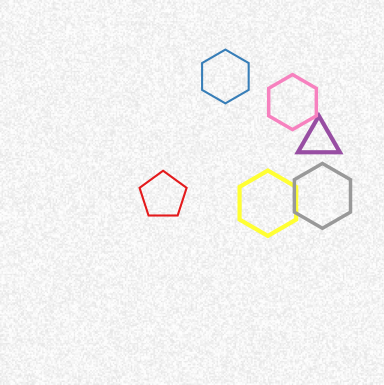[{"shape": "pentagon", "thickness": 1.5, "radius": 0.32, "center": [0.424, 0.492]}, {"shape": "hexagon", "thickness": 1.5, "radius": 0.35, "center": [0.585, 0.801]}, {"shape": "triangle", "thickness": 3, "radius": 0.31, "center": [0.828, 0.636]}, {"shape": "hexagon", "thickness": 3, "radius": 0.42, "center": [0.696, 0.472]}, {"shape": "hexagon", "thickness": 2.5, "radius": 0.36, "center": [0.76, 0.735]}, {"shape": "hexagon", "thickness": 2.5, "radius": 0.42, "center": [0.838, 0.491]}]